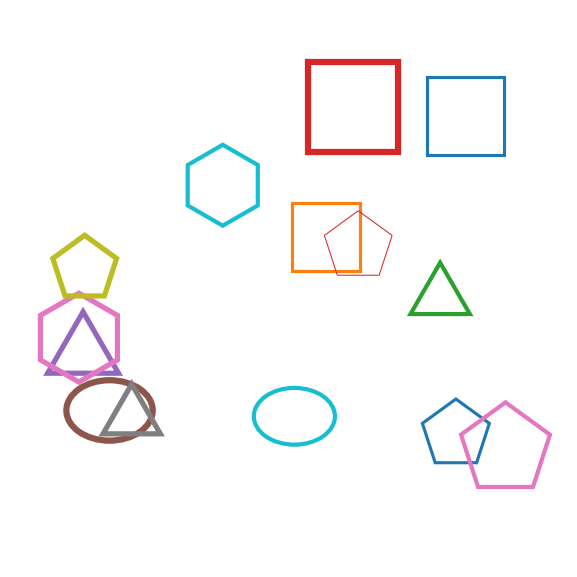[{"shape": "pentagon", "thickness": 1.5, "radius": 0.3, "center": [0.789, 0.247]}, {"shape": "square", "thickness": 1.5, "radius": 0.34, "center": [0.806, 0.799]}, {"shape": "square", "thickness": 1.5, "radius": 0.3, "center": [0.565, 0.589]}, {"shape": "triangle", "thickness": 2, "radius": 0.3, "center": [0.762, 0.485]}, {"shape": "pentagon", "thickness": 0.5, "radius": 0.31, "center": [0.62, 0.572]}, {"shape": "square", "thickness": 3, "radius": 0.39, "center": [0.611, 0.814]}, {"shape": "triangle", "thickness": 2.5, "radius": 0.35, "center": [0.144, 0.388]}, {"shape": "oval", "thickness": 3, "radius": 0.37, "center": [0.19, 0.288]}, {"shape": "pentagon", "thickness": 2, "radius": 0.4, "center": [0.875, 0.221]}, {"shape": "hexagon", "thickness": 2.5, "radius": 0.38, "center": [0.137, 0.415]}, {"shape": "triangle", "thickness": 2.5, "radius": 0.29, "center": [0.228, 0.277]}, {"shape": "pentagon", "thickness": 2.5, "radius": 0.29, "center": [0.147, 0.534]}, {"shape": "oval", "thickness": 2, "radius": 0.35, "center": [0.51, 0.278]}, {"shape": "hexagon", "thickness": 2, "radius": 0.35, "center": [0.386, 0.678]}]